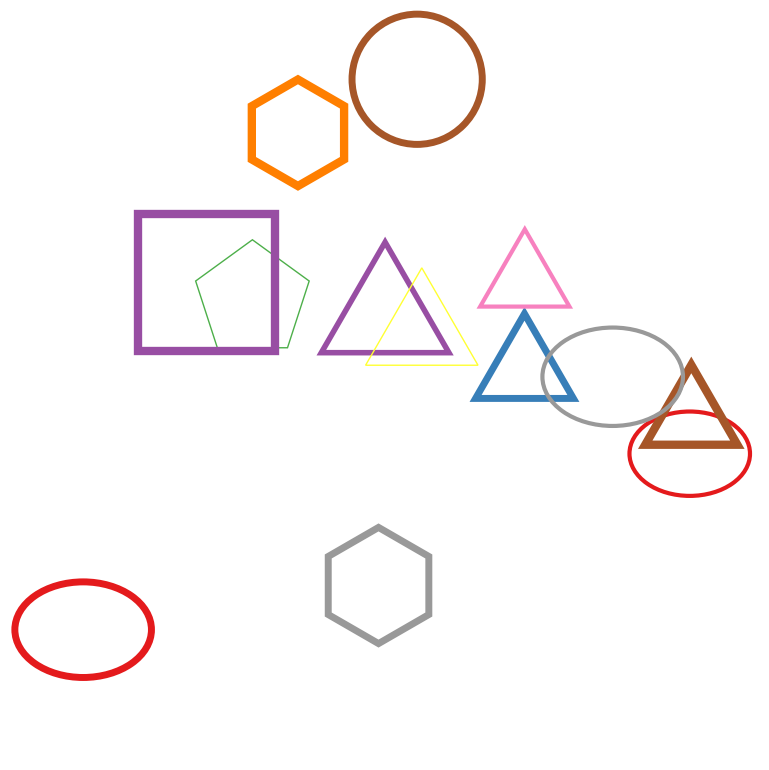[{"shape": "oval", "thickness": 2.5, "radius": 0.44, "center": [0.108, 0.182]}, {"shape": "oval", "thickness": 1.5, "radius": 0.39, "center": [0.896, 0.411]}, {"shape": "triangle", "thickness": 2.5, "radius": 0.37, "center": [0.681, 0.519]}, {"shape": "pentagon", "thickness": 0.5, "radius": 0.39, "center": [0.328, 0.611]}, {"shape": "triangle", "thickness": 2, "radius": 0.48, "center": [0.5, 0.59]}, {"shape": "square", "thickness": 3, "radius": 0.44, "center": [0.268, 0.634]}, {"shape": "hexagon", "thickness": 3, "radius": 0.35, "center": [0.387, 0.828]}, {"shape": "triangle", "thickness": 0.5, "radius": 0.42, "center": [0.548, 0.568]}, {"shape": "circle", "thickness": 2.5, "radius": 0.42, "center": [0.542, 0.897]}, {"shape": "triangle", "thickness": 3, "radius": 0.35, "center": [0.898, 0.457]}, {"shape": "triangle", "thickness": 1.5, "radius": 0.33, "center": [0.682, 0.635]}, {"shape": "oval", "thickness": 1.5, "radius": 0.46, "center": [0.796, 0.511]}, {"shape": "hexagon", "thickness": 2.5, "radius": 0.38, "center": [0.492, 0.24]}]